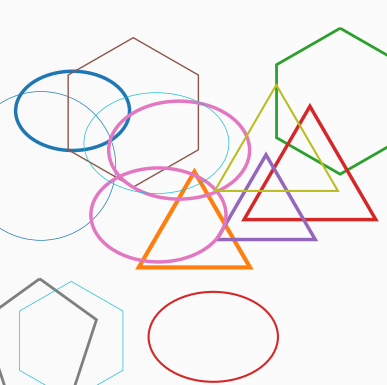[{"shape": "oval", "thickness": 2.5, "radius": 0.73, "center": [0.187, 0.712]}, {"shape": "circle", "thickness": 0.5, "radius": 0.97, "center": [0.105, 0.569]}, {"shape": "triangle", "thickness": 3, "radius": 0.83, "center": [0.502, 0.388]}, {"shape": "hexagon", "thickness": 2, "radius": 0.95, "center": [0.878, 0.737]}, {"shape": "oval", "thickness": 1.5, "radius": 0.83, "center": [0.55, 0.125]}, {"shape": "triangle", "thickness": 2.5, "radius": 0.98, "center": [0.8, 0.528]}, {"shape": "triangle", "thickness": 2.5, "radius": 0.73, "center": [0.686, 0.451]}, {"shape": "hexagon", "thickness": 1, "radius": 0.97, "center": [0.344, 0.708]}, {"shape": "oval", "thickness": 2.5, "radius": 0.91, "center": [0.462, 0.61]}, {"shape": "oval", "thickness": 2.5, "radius": 0.87, "center": [0.409, 0.442]}, {"shape": "pentagon", "thickness": 2, "radius": 0.77, "center": [0.102, 0.122]}, {"shape": "triangle", "thickness": 1.5, "radius": 0.92, "center": [0.713, 0.596]}, {"shape": "hexagon", "thickness": 0.5, "radius": 0.77, "center": [0.184, 0.115]}, {"shape": "oval", "thickness": 0.5, "radius": 0.94, "center": [0.404, 0.628]}]